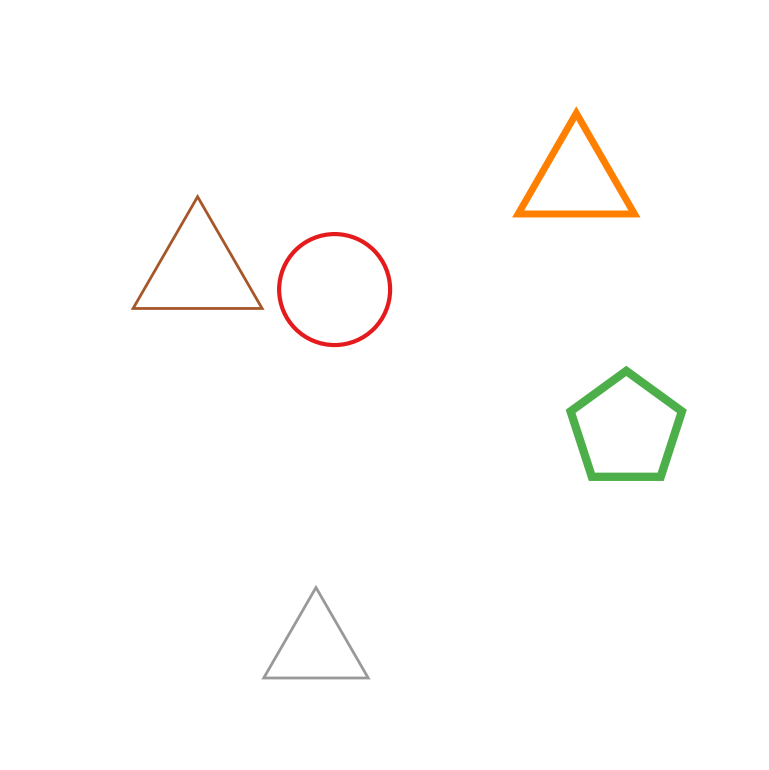[{"shape": "circle", "thickness": 1.5, "radius": 0.36, "center": [0.435, 0.624]}, {"shape": "pentagon", "thickness": 3, "radius": 0.38, "center": [0.813, 0.442]}, {"shape": "triangle", "thickness": 2.5, "radius": 0.44, "center": [0.748, 0.766]}, {"shape": "triangle", "thickness": 1, "radius": 0.48, "center": [0.257, 0.648]}, {"shape": "triangle", "thickness": 1, "radius": 0.39, "center": [0.41, 0.159]}]